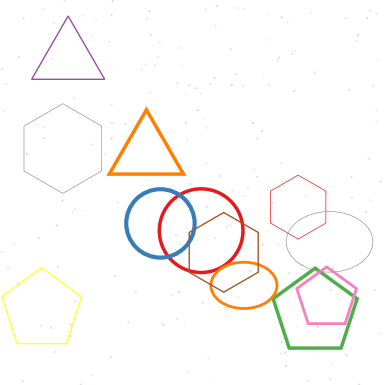[{"shape": "hexagon", "thickness": 0.5, "radius": 0.42, "center": [0.774, 0.462]}, {"shape": "circle", "thickness": 2.5, "radius": 0.54, "center": [0.522, 0.401]}, {"shape": "circle", "thickness": 3, "radius": 0.44, "center": [0.417, 0.42]}, {"shape": "pentagon", "thickness": 2.5, "radius": 0.57, "center": [0.819, 0.189]}, {"shape": "triangle", "thickness": 1, "radius": 0.55, "center": [0.177, 0.849]}, {"shape": "triangle", "thickness": 2.5, "radius": 0.56, "center": [0.38, 0.603]}, {"shape": "oval", "thickness": 2, "radius": 0.43, "center": [0.634, 0.259]}, {"shape": "pentagon", "thickness": 1, "radius": 0.54, "center": [0.108, 0.196]}, {"shape": "hexagon", "thickness": 1, "radius": 0.52, "center": [0.581, 0.345]}, {"shape": "pentagon", "thickness": 2, "radius": 0.41, "center": [0.848, 0.225]}, {"shape": "oval", "thickness": 0.5, "radius": 0.56, "center": [0.856, 0.372]}, {"shape": "hexagon", "thickness": 0.5, "radius": 0.58, "center": [0.163, 0.614]}]